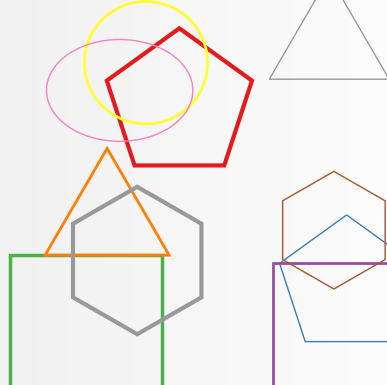[{"shape": "pentagon", "thickness": 3, "radius": 0.98, "center": [0.463, 0.73]}, {"shape": "pentagon", "thickness": 1, "radius": 0.91, "center": [0.895, 0.26]}, {"shape": "square", "thickness": 2.5, "radius": 0.98, "center": [0.221, 0.142]}, {"shape": "square", "thickness": 2, "radius": 0.93, "center": [0.89, 0.133]}, {"shape": "triangle", "thickness": 2, "radius": 0.92, "center": [0.276, 0.43]}, {"shape": "circle", "thickness": 2, "radius": 0.79, "center": [0.377, 0.837]}, {"shape": "hexagon", "thickness": 1, "radius": 0.76, "center": [0.862, 0.402]}, {"shape": "oval", "thickness": 1, "radius": 0.94, "center": [0.309, 0.765]}, {"shape": "triangle", "thickness": 1, "radius": 0.89, "center": [0.85, 0.884]}, {"shape": "hexagon", "thickness": 3, "radius": 0.96, "center": [0.354, 0.323]}]